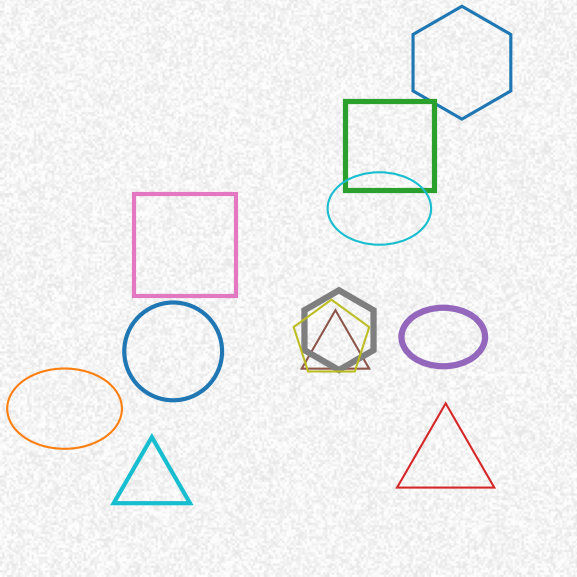[{"shape": "circle", "thickness": 2, "radius": 0.42, "center": [0.3, 0.391]}, {"shape": "hexagon", "thickness": 1.5, "radius": 0.49, "center": [0.8, 0.891]}, {"shape": "oval", "thickness": 1, "radius": 0.5, "center": [0.112, 0.291]}, {"shape": "square", "thickness": 2.5, "radius": 0.39, "center": [0.675, 0.747]}, {"shape": "triangle", "thickness": 1, "radius": 0.49, "center": [0.772, 0.203]}, {"shape": "oval", "thickness": 3, "radius": 0.36, "center": [0.768, 0.416]}, {"shape": "triangle", "thickness": 1, "radius": 0.34, "center": [0.581, 0.395]}, {"shape": "square", "thickness": 2, "radius": 0.44, "center": [0.32, 0.575]}, {"shape": "hexagon", "thickness": 3, "radius": 0.35, "center": [0.587, 0.427]}, {"shape": "pentagon", "thickness": 1, "radius": 0.34, "center": [0.574, 0.411]}, {"shape": "oval", "thickness": 1, "radius": 0.45, "center": [0.657, 0.638]}, {"shape": "triangle", "thickness": 2, "radius": 0.38, "center": [0.263, 0.166]}]